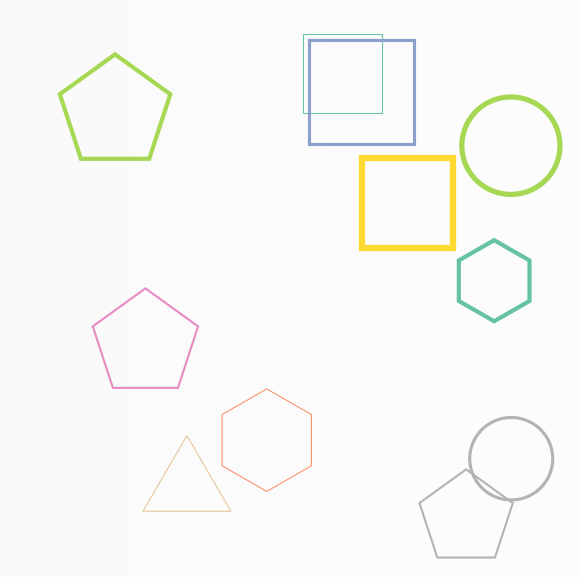[{"shape": "square", "thickness": 0.5, "radius": 0.34, "center": [0.589, 0.872]}, {"shape": "hexagon", "thickness": 2, "radius": 0.35, "center": [0.85, 0.513]}, {"shape": "hexagon", "thickness": 0.5, "radius": 0.44, "center": [0.459, 0.237]}, {"shape": "square", "thickness": 1.5, "radius": 0.45, "center": [0.622, 0.84]}, {"shape": "pentagon", "thickness": 1, "radius": 0.48, "center": [0.25, 0.405]}, {"shape": "circle", "thickness": 2.5, "radius": 0.42, "center": [0.879, 0.747]}, {"shape": "pentagon", "thickness": 2, "radius": 0.5, "center": [0.198, 0.805]}, {"shape": "square", "thickness": 3, "radius": 0.39, "center": [0.702, 0.648]}, {"shape": "triangle", "thickness": 0.5, "radius": 0.44, "center": [0.322, 0.158]}, {"shape": "pentagon", "thickness": 1, "radius": 0.42, "center": [0.802, 0.102]}, {"shape": "circle", "thickness": 1.5, "radius": 0.36, "center": [0.88, 0.205]}]